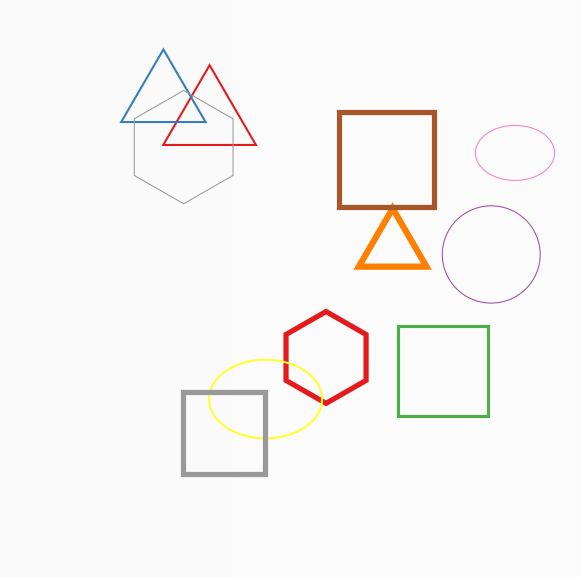[{"shape": "triangle", "thickness": 1, "radius": 0.46, "center": [0.361, 0.794]}, {"shape": "hexagon", "thickness": 2.5, "radius": 0.4, "center": [0.561, 0.38]}, {"shape": "triangle", "thickness": 1, "radius": 0.42, "center": [0.281, 0.83]}, {"shape": "square", "thickness": 1.5, "radius": 0.39, "center": [0.762, 0.356]}, {"shape": "circle", "thickness": 0.5, "radius": 0.42, "center": [0.845, 0.559]}, {"shape": "triangle", "thickness": 3, "radius": 0.34, "center": [0.676, 0.571]}, {"shape": "oval", "thickness": 1, "radius": 0.49, "center": [0.457, 0.308]}, {"shape": "square", "thickness": 2.5, "radius": 0.41, "center": [0.665, 0.724]}, {"shape": "oval", "thickness": 0.5, "radius": 0.34, "center": [0.886, 0.734]}, {"shape": "square", "thickness": 2.5, "radius": 0.35, "center": [0.386, 0.249]}, {"shape": "hexagon", "thickness": 0.5, "radius": 0.49, "center": [0.316, 0.744]}]